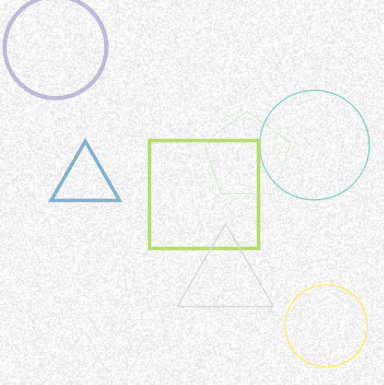[{"shape": "circle", "thickness": 1, "radius": 0.71, "center": [0.817, 0.623]}, {"shape": "circle", "thickness": 3, "radius": 0.66, "center": [0.144, 0.877]}, {"shape": "triangle", "thickness": 2.5, "radius": 0.51, "center": [0.222, 0.531]}, {"shape": "square", "thickness": 2.5, "radius": 0.7, "center": [0.529, 0.496]}, {"shape": "triangle", "thickness": 1, "radius": 0.72, "center": [0.585, 0.276]}, {"shape": "pentagon", "thickness": 0.5, "radius": 0.59, "center": [0.642, 0.593]}, {"shape": "circle", "thickness": 1, "radius": 0.53, "center": [0.848, 0.153]}]